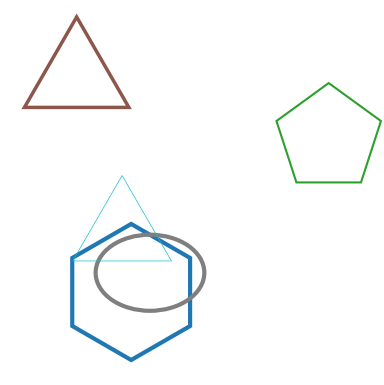[{"shape": "hexagon", "thickness": 3, "radius": 0.88, "center": [0.341, 0.242]}, {"shape": "pentagon", "thickness": 1.5, "radius": 0.71, "center": [0.854, 0.642]}, {"shape": "triangle", "thickness": 2.5, "radius": 0.78, "center": [0.199, 0.799]}, {"shape": "oval", "thickness": 3, "radius": 0.71, "center": [0.39, 0.292]}, {"shape": "triangle", "thickness": 0.5, "radius": 0.74, "center": [0.317, 0.396]}]